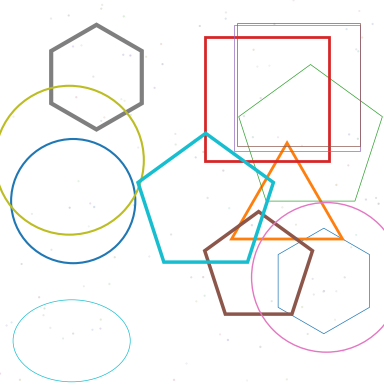[{"shape": "hexagon", "thickness": 0.5, "radius": 0.69, "center": [0.841, 0.27]}, {"shape": "circle", "thickness": 1.5, "radius": 0.81, "center": [0.19, 0.478]}, {"shape": "triangle", "thickness": 2, "radius": 0.83, "center": [0.746, 0.462]}, {"shape": "pentagon", "thickness": 0.5, "radius": 0.98, "center": [0.807, 0.636]}, {"shape": "square", "thickness": 2, "radius": 0.8, "center": [0.693, 0.743]}, {"shape": "square", "thickness": 0.5, "radius": 0.82, "center": [0.772, 0.771]}, {"shape": "pentagon", "thickness": 2.5, "radius": 0.74, "center": [0.672, 0.303]}, {"shape": "square", "thickness": 0.5, "radius": 0.8, "center": [0.775, 0.781]}, {"shape": "circle", "thickness": 1, "radius": 0.97, "center": [0.848, 0.28]}, {"shape": "hexagon", "thickness": 3, "radius": 0.68, "center": [0.251, 0.8]}, {"shape": "circle", "thickness": 1.5, "radius": 0.97, "center": [0.18, 0.584]}, {"shape": "pentagon", "thickness": 2.5, "radius": 0.92, "center": [0.534, 0.469]}, {"shape": "oval", "thickness": 0.5, "radius": 0.76, "center": [0.186, 0.115]}]